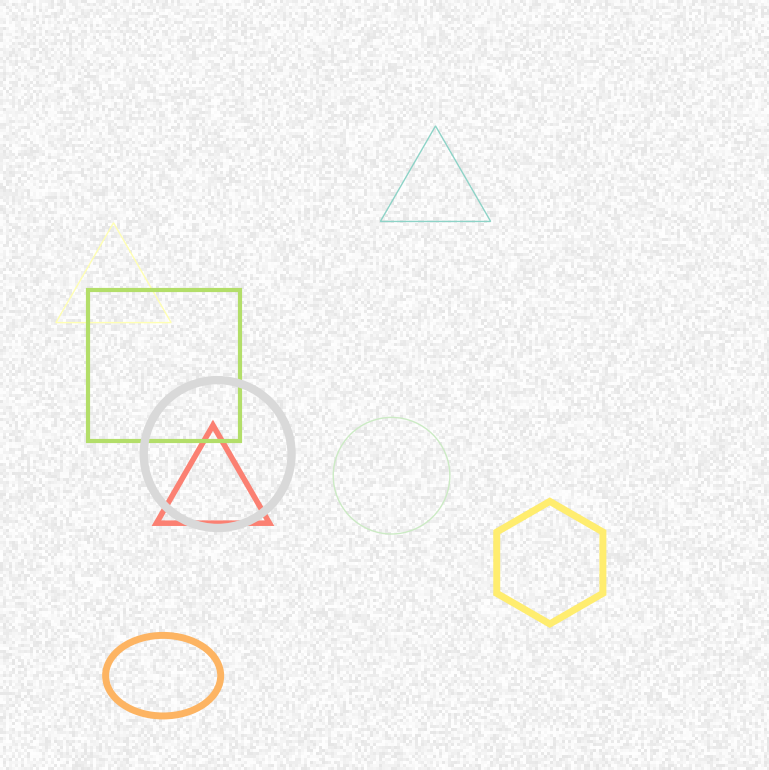[{"shape": "triangle", "thickness": 0.5, "radius": 0.41, "center": [0.566, 0.754]}, {"shape": "triangle", "thickness": 0.5, "radius": 0.43, "center": [0.147, 0.624]}, {"shape": "triangle", "thickness": 2, "radius": 0.42, "center": [0.277, 0.363]}, {"shape": "oval", "thickness": 2.5, "radius": 0.37, "center": [0.212, 0.123]}, {"shape": "square", "thickness": 1.5, "radius": 0.49, "center": [0.213, 0.525]}, {"shape": "circle", "thickness": 3, "radius": 0.48, "center": [0.283, 0.41]}, {"shape": "circle", "thickness": 0.5, "radius": 0.38, "center": [0.508, 0.382]}, {"shape": "hexagon", "thickness": 2.5, "radius": 0.4, "center": [0.714, 0.269]}]